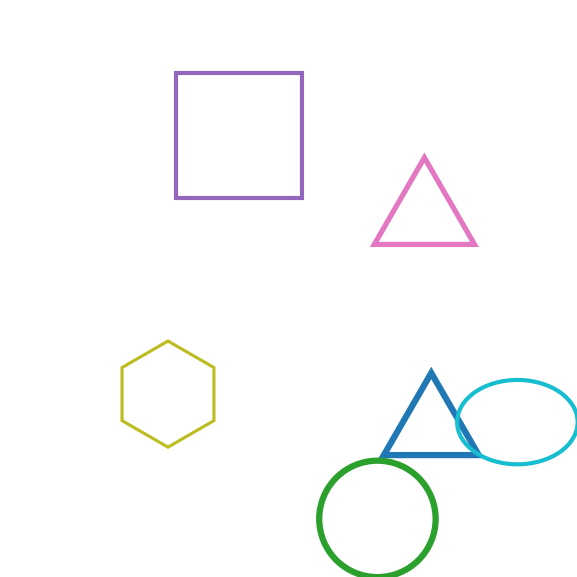[{"shape": "triangle", "thickness": 3, "radius": 0.47, "center": [0.747, 0.258]}, {"shape": "circle", "thickness": 3, "radius": 0.5, "center": [0.654, 0.101]}, {"shape": "square", "thickness": 2, "radius": 0.54, "center": [0.414, 0.765]}, {"shape": "triangle", "thickness": 2.5, "radius": 0.5, "center": [0.735, 0.626]}, {"shape": "hexagon", "thickness": 1.5, "radius": 0.46, "center": [0.291, 0.317]}, {"shape": "oval", "thickness": 2, "radius": 0.52, "center": [0.896, 0.268]}]